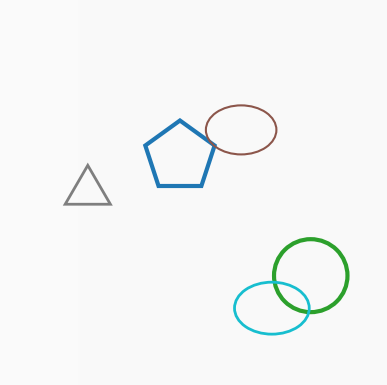[{"shape": "pentagon", "thickness": 3, "radius": 0.47, "center": [0.464, 0.593]}, {"shape": "circle", "thickness": 3, "radius": 0.47, "center": [0.802, 0.284]}, {"shape": "oval", "thickness": 1.5, "radius": 0.45, "center": [0.622, 0.663]}, {"shape": "triangle", "thickness": 2, "radius": 0.34, "center": [0.227, 0.503]}, {"shape": "oval", "thickness": 2, "radius": 0.48, "center": [0.702, 0.2]}]